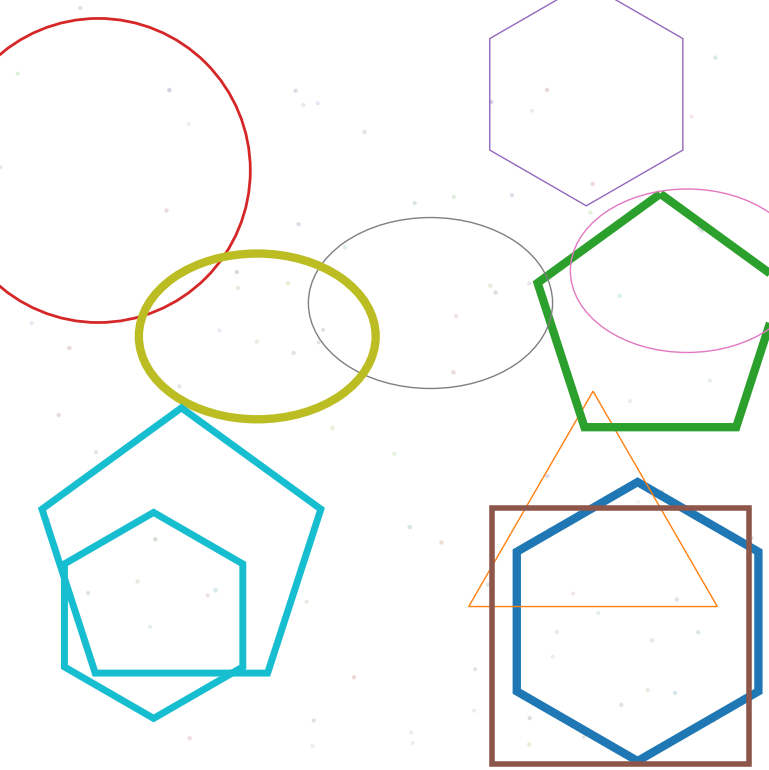[{"shape": "hexagon", "thickness": 3, "radius": 0.91, "center": [0.828, 0.193]}, {"shape": "triangle", "thickness": 0.5, "radius": 0.93, "center": [0.77, 0.305]}, {"shape": "pentagon", "thickness": 3, "radius": 0.84, "center": [0.858, 0.581]}, {"shape": "circle", "thickness": 1, "radius": 0.99, "center": [0.128, 0.779]}, {"shape": "hexagon", "thickness": 0.5, "radius": 0.72, "center": [0.761, 0.877]}, {"shape": "square", "thickness": 2, "radius": 0.83, "center": [0.806, 0.174]}, {"shape": "oval", "thickness": 0.5, "radius": 0.76, "center": [0.892, 0.648]}, {"shape": "oval", "thickness": 0.5, "radius": 0.79, "center": [0.559, 0.606]}, {"shape": "oval", "thickness": 3, "radius": 0.77, "center": [0.334, 0.563]}, {"shape": "hexagon", "thickness": 2.5, "radius": 0.67, "center": [0.2, 0.201]}, {"shape": "pentagon", "thickness": 2.5, "radius": 0.95, "center": [0.236, 0.28]}]